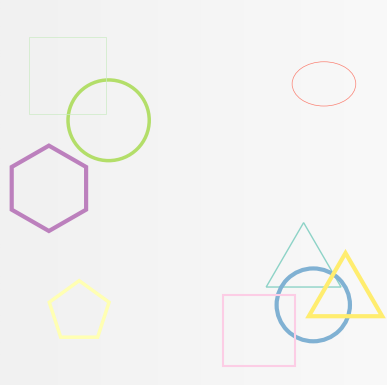[{"shape": "triangle", "thickness": 1, "radius": 0.56, "center": [0.784, 0.31]}, {"shape": "pentagon", "thickness": 2.5, "radius": 0.41, "center": [0.204, 0.19]}, {"shape": "oval", "thickness": 0.5, "radius": 0.41, "center": [0.836, 0.782]}, {"shape": "circle", "thickness": 3, "radius": 0.47, "center": [0.808, 0.208]}, {"shape": "circle", "thickness": 2.5, "radius": 0.52, "center": [0.28, 0.688]}, {"shape": "square", "thickness": 1.5, "radius": 0.46, "center": [0.668, 0.141]}, {"shape": "hexagon", "thickness": 3, "radius": 0.55, "center": [0.126, 0.511]}, {"shape": "square", "thickness": 0.5, "radius": 0.5, "center": [0.175, 0.804]}, {"shape": "triangle", "thickness": 3, "radius": 0.55, "center": [0.892, 0.233]}]